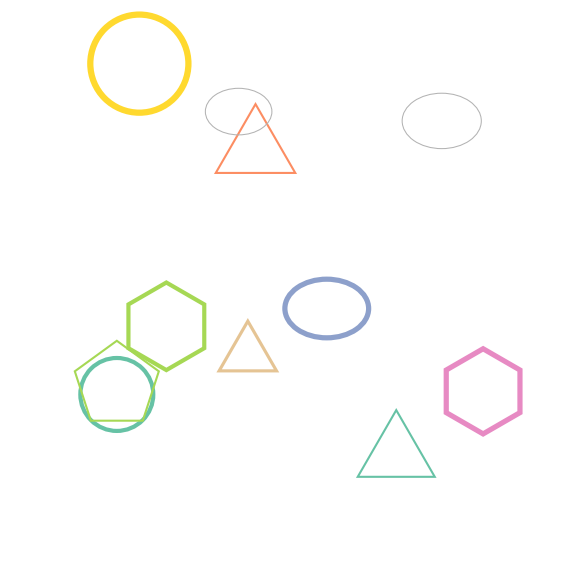[{"shape": "triangle", "thickness": 1, "radius": 0.38, "center": [0.686, 0.212]}, {"shape": "circle", "thickness": 2, "radius": 0.32, "center": [0.202, 0.316]}, {"shape": "triangle", "thickness": 1, "radius": 0.4, "center": [0.442, 0.739]}, {"shape": "oval", "thickness": 2.5, "radius": 0.36, "center": [0.566, 0.465]}, {"shape": "hexagon", "thickness": 2.5, "radius": 0.37, "center": [0.837, 0.322]}, {"shape": "pentagon", "thickness": 1, "radius": 0.38, "center": [0.202, 0.333]}, {"shape": "hexagon", "thickness": 2, "radius": 0.38, "center": [0.288, 0.434]}, {"shape": "circle", "thickness": 3, "radius": 0.42, "center": [0.241, 0.889]}, {"shape": "triangle", "thickness": 1.5, "radius": 0.29, "center": [0.429, 0.386]}, {"shape": "oval", "thickness": 0.5, "radius": 0.34, "center": [0.765, 0.79]}, {"shape": "oval", "thickness": 0.5, "radius": 0.29, "center": [0.413, 0.806]}]